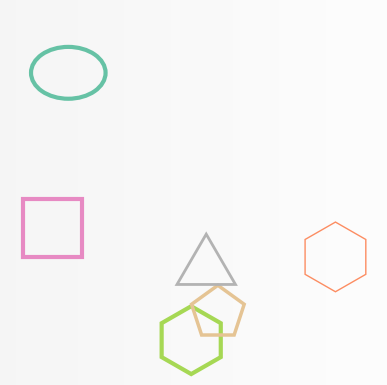[{"shape": "oval", "thickness": 3, "radius": 0.48, "center": [0.176, 0.811]}, {"shape": "hexagon", "thickness": 1, "radius": 0.45, "center": [0.866, 0.333]}, {"shape": "square", "thickness": 3, "radius": 0.38, "center": [0.135, 0.408]}, {"shape": "hexagon", "thickness": 3, "radius": 0.44, "center": [0.493, 0.117]}, {"shape": "pentagon", "thickness": 2.5, "radius": 0.36, "center": [0.562, 0.188]}, {"shape": "triangle", "thickness": 2, "radius": 0.44, "center": [0.532, 0.305]}]